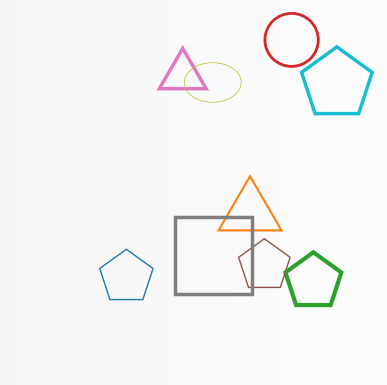[{"shape": "pentagon", "thickness": 1, "radius": 0.36, "center": [0.326, 0.28]}, {"shape": "triangle", "thickness": 1.5, "radius": 0.47, "center": [0.645, 0.448]}, {"shape": "pentagon", "thickness": 3, "radius": 0.38, "center": [0.809, 0.269]}, {"shape": "circle", "thickness": 2, "radius": 0.34, "center": [0.753, 0.896]}, {"shape": "pentagon", "thickness": 1, "radius": 0.35, "center": [0.682, 0.31]}, {"shape": "triangle", "thickness": 2.5, "radius": 0.35, "center": [0.472, 0.805]}, {"shape": "square", "thickness": 2.5, "radius": 0.5, "center": [0.55, 0.337]}, {"shape": "oval", "thickness": 0.5, "radius": 0.37, "center": [0.549, 0.786]}, {"shape": "pentagon", "thickness": 2.5, "radius": 0.48, "center": [0.869, 0.782]}]